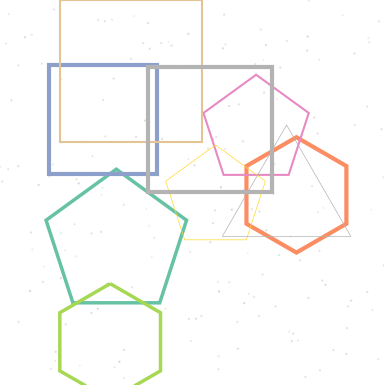[{"shape": "pentagon", "thickness": 2.5, "radius": 0.96, "center": [0.302, 0.369]}, {"shape": "hexagon", "thickness": 3, "radius": 0.75, "center": [0.77, 0.494]}, {"shape": "square", "thickness": 3, "radius": 0.7, "center": [0.268, 0.69]}, {"shape": "pentagon", "thickness": 1.5, "radius": 0.72, "center": [0.665, 0.662]}, {"shape": "hexagon", "thickness": 2.5, "radius": 0.76, "center": [0.286, 0.112]}, {"shape": "pentagon", "thickness": 0.5, "radius": 0.68, "center": [0.56, 0.487]}, {"shape": "square", "thickness": 1.5, "radius": 0.92, "center": [0.341, 0.815]}, {"shape": "square", "thickness": 3, "radius": 0.81, "center": [0.546, 0.664]}, {"shape": "triangle", "thickness": 0.5, "radius": 0.96, "center": [0.744, 0.482]}]